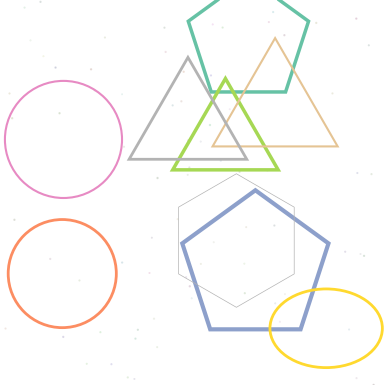[{"shape": "pentagon", "thickness": 2.5, "radius": 0.82, "center": [0.645, 0.894]}, {"shape": "circle", "thickness": 2, "radius": 0.7, "center": [0.162, 0.289]}, {"shape": "pentagon", "thickness": 3, "radius": 1.0, "center": [0.663, 0.306]}, {"shape": "circle", "thickness": 1.5, "radius": 0.76, "center": [0.165, 0.638]}, {"shape": "triangle", "thickness": 2.5, "radius": 0.79, "center": [0.586, 0.638]}, {"shape": "oval", "thickness": 2, "radius": 0.73, "center": [0.847, 0.147]}, {"shape": "triangle", "thickness": 1.5, "radius": 0.94, "center": [0.715, 0.713]}, {"shape": "triangle", "thickness": 2, "radius": 0.88, "center": [0.488, 0.675]}, {"shape": "hexagon", "thickness": 0.5, "radius": 0.87, "center": [0.614, 0.375]}]